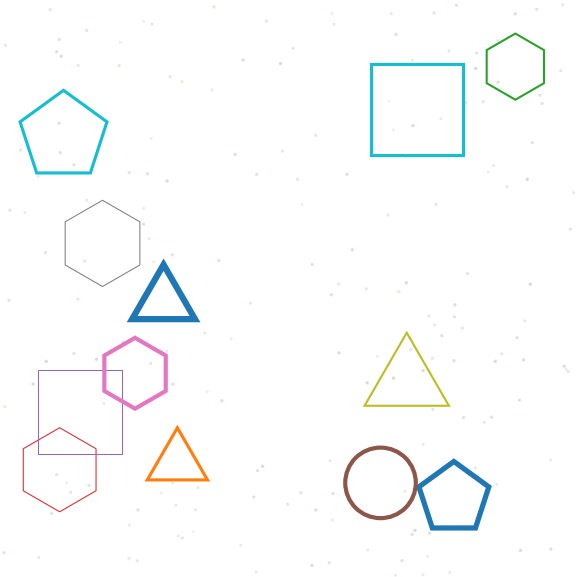[{"shape": "triangle", "thickness": 3, "radius": 0.31, "center": [0.283, 0.478]}, {"shape": "pentagon", "thickness": 2.5, "radius": 0.32, "center": [0.786, 0.136]}, {"shape": "triangle", "thickness": 1.5, "radius": 0.3, "center": [0.307, 0.198]}, {"shape": "hexagon", "thickness": 1, "radius": 0.29, "center": [0.892, 0.884]}, {"shape": "hexagon", "thickness": 0.5, "radius": 0.36, "center": [0.103, 0.186]}, {"shape": "square", "thickness": 0.5, "radius": 0.36, "center": [0.138, 0.286]}, {"shape": "circle", "thickness": 2, "radius": 0.31, "center": [0.659, 0.163]}, {"shape": "hexagon", "thickness": 2, "radius": 0.31, "center": [0.234, 0.353]}, {"shape": "hexagon", "thickness": 0.5, "radius": 0.37, "center": [0.178, 0.578]}, {"shape": "triangle", "thickness": 1, "radius": 0.42, "center": [0.704, 0.339]}, {"shape": "square", "thickness": 1.5, "radius": 0.4, "center": [0.722, 0.809]}, {"shape": "pentagon", "thickness": 1.5, "radius": 0.4, "center": [0.11, 0.764]}]